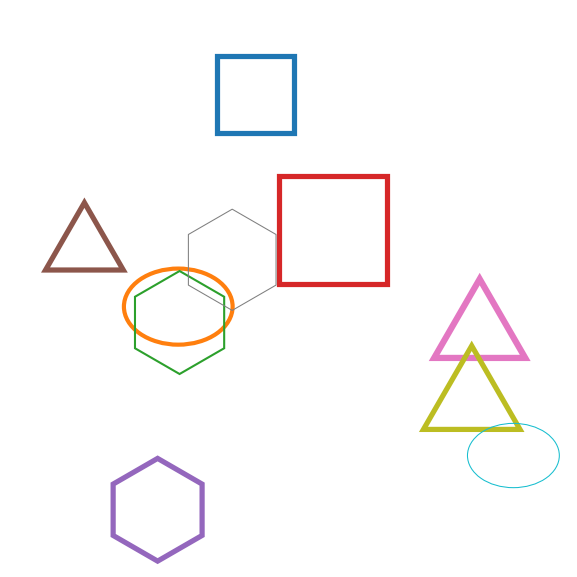[{"shape": "square", "thickness": 2.5, "radius": 0.34, "center": [0.442, 0.835]}, {"shape": "oval", "thickness": 2, "radius": 0.47, "center": [0.309, 0.468]}, {"shape": "hexagon", "thickness": 1, "radius": 0.45, "center": [0.311, 0.441]}, {"shape": "square", "thickness": 2.5, "radius": 0.47, "center": [0.577, 0.601]}, {"shape": "hexagon", "thickness": 2.5, "radius": 0.44, "center": [0.273, 0.116]}, {"shape": "triangle", "thickness": 2.5, "radius": 0.39, "center": [0.146, 0.57]}, {"shape": "triangle", "thickness": 3, "radius": 0.46, "center": [0.831, 0.425]}, {"shape": "hexagon", "thickness": 0.5, "radius": 0.44, "center": [0.402, 0.549]}, {"shape": "triangle", "thickness": 2.5, "radius": 0.48, "center": [0.817, 0.304]}, {"shape": "oval", "thickness": 0.5, "radius": 0.4, "center": [0.889, 0.21]}]